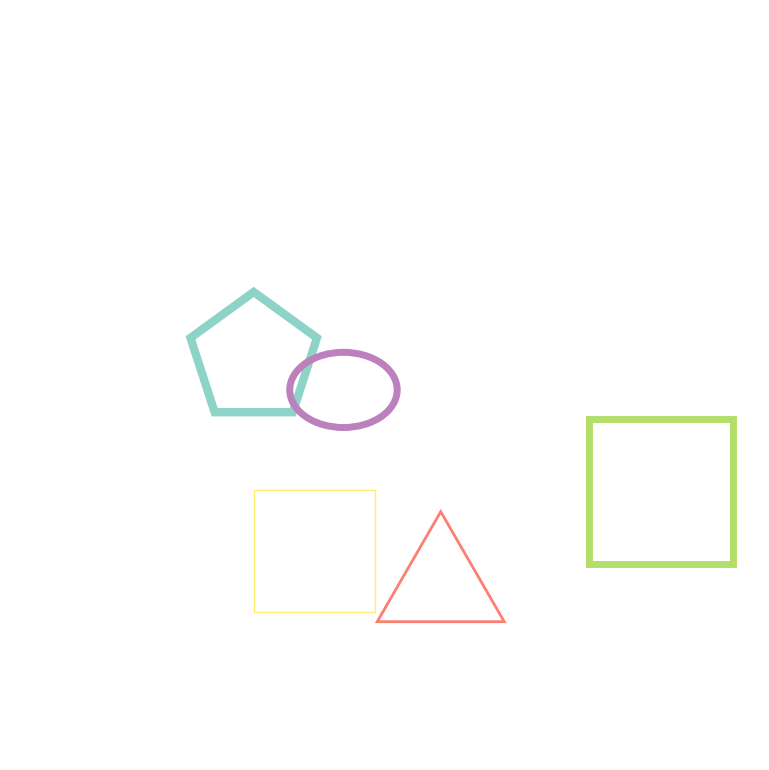[{"shape": "pentagon", "thickness": 3, "radius": 0.43, "center": [0.329, 0.534]}, {"shape": "triangle", "thickness": 1, "radius": 0.48, "center": [0.572, 0.24]}, {"shape": "square", "thickness": 2.5, "radius": 0.47, "center": [0.859, 0.362]}, {"shape": "oval", "thickness": 2.5, "radius": 0.35, "center": [0.446, 0.494]}, {"shape": "square", "thickness": 0.5, "radius": 0.4, "center": [0.409, 0.284]}]